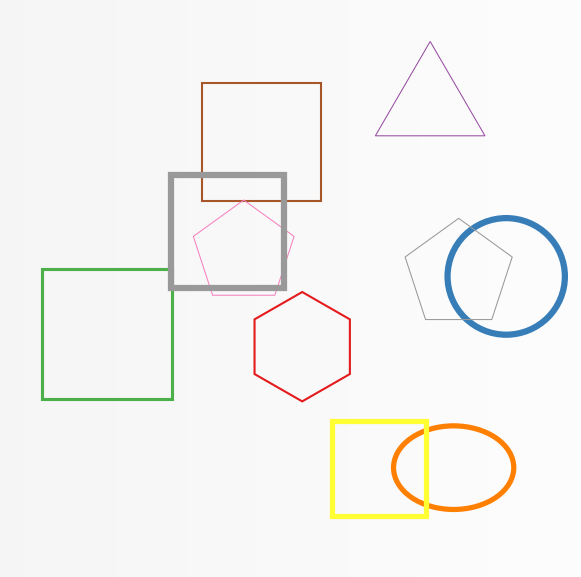[{"shape": "hexagon", "thickness": 1, "radius": 0.47, "center": [0.52, 0.399]}, {"shape": "circle", "thickness": 3, "radius": 0.5, "center": [0.871, 0.521]}, {"shape": "square", "thickness": 1.5, "radius": 0.56, "center": [0.184, 0.421]}, {"shape": "triangle", "thickness": 0.5, "radius": 0.54, "center": [0.74, 0.818]}, {"shape": "oval", "thickness": 2.5, "radius": 0.52, "center": [0.78, 0.189]}, {"shape": "square", "thickness": 2.5, "radius": 0.41, "center": [0.652, 0.188]}, {"shape": "square", "thickness": 1, "radius": 0.51, "center": [0.451, 0.754]}, {"shape": "pentagon", "thickness": 0.5, "radius": 0.46, "center": [0.419, 0.562]}, {"shape": "pentagon", "thickness": 0.5, "radius": 0.48, "center": [0.789, 0.524]}, {"shape": "square", "thickness": 3, "radius": 0.49, "center": [0.391, 0.598]}]